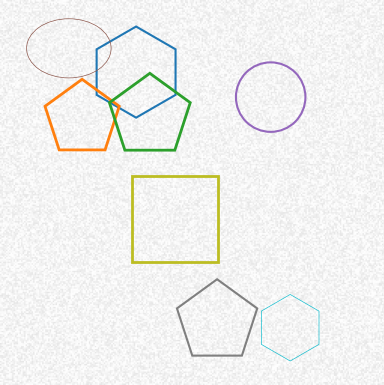[{"shape": "hexagon", "thickness": 1.5, "radius": 0.59, "center": [0.353, 0.813]}, {"shape": "pentagon", "thickness": 2, "radius": 0.51, "center": [0.213, 0.693]}, {"shape": "pentagon", "thickness": 2, "radius": 0.55, "center": [0.389, 0.699]}, {"shape": "circle", "thickness": 1.5, "radius": 0.45, "center": [0.703, 0.748]}, {"shape": "oval", "thickness": 0.5, "radius": 0.55, "center": [0.179, 0.874]}, {"shape": "pentagon", "thickness": 1.5, "radius": 0.55, "center": [0.564, 0.165]}, {"shape": "square", "thickness": 2, "radius": 0.56, "center": [0.455, 0.431]}, {"shape": "hexagon", "thickness": 0.5, "radius": 0.43, "center": [0.754, 0.149]}]